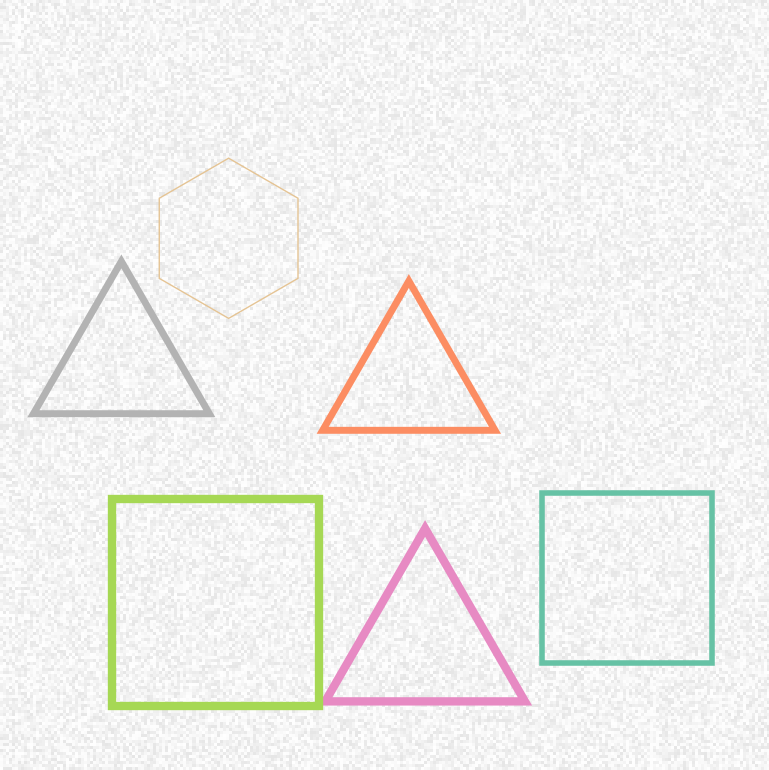[{"shape": "square", "thickness": 2, "radius": 0.55, "center": [0.814, 0.25]}, {"shape": "triangle", "thickness": 2.5, "radius": 0.65, "center": [0.531, 0.506]}, {"shape": "triangle", "thickness": 3, "radius": 0.75, "center": [0.552, 0.164]}, {"shape": "square", "thickness": 3, "radius": 0.67, "center": [0.28, 0.217]}, {"shape": "hexagon", "thickness": 0.5, "radius": 0.52, "center": [0.297, 0.691]}, {"shape": "triangle", "thickness": 2.5, "radius": 0.66, "center": [0.158, 0.529]}]